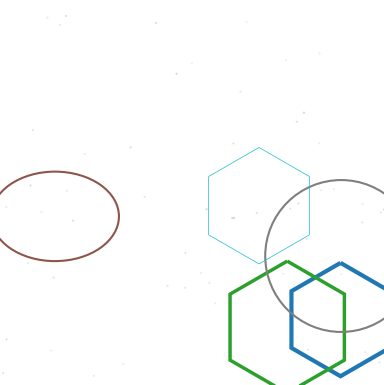[{"shape": "hexagon", "thickness": 3, "radius": 0.74, "center": [0.884, 0.17]}, {"shape": "hexagon", "thickness": 2.5, "radius": 0.86, "center": [0.746, 0.15]}, {"shape": "oval", "thickness": 1.5, "radius": 0.83, "center": [0.143, 0.438]}, {"shape": "circle", "thickness": 1.5, "radius": 0.99, "center": [0.886, 0.335]}, {"shape": "hexagon", "thickness": 0.5, "radius": 0.76, "center": [0.673, 0.466]}]